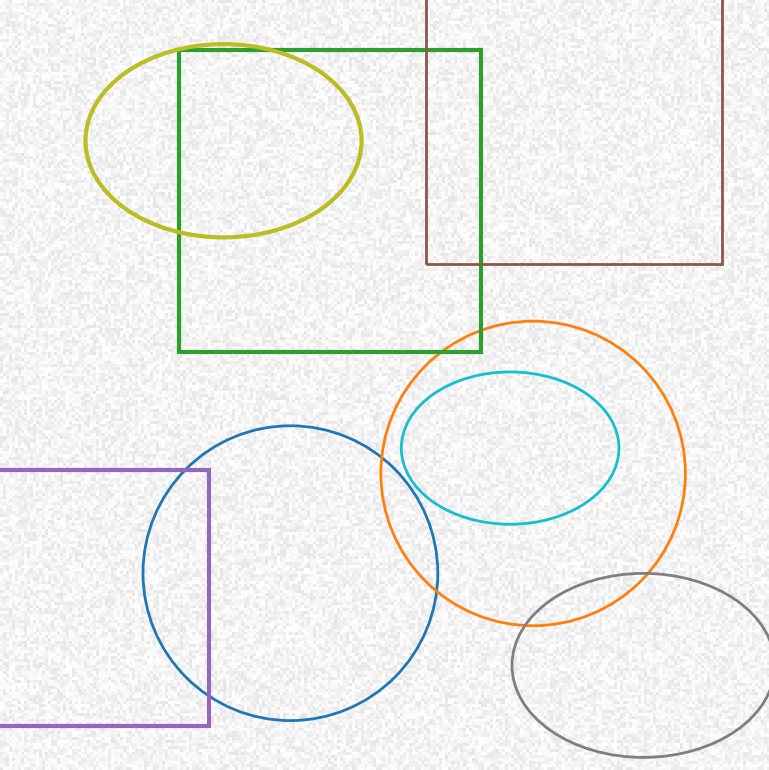[{"shape": "circle", "thickness": 1, "radius": 0.96, "center": [0.377, 0.256]}, {"shape": "circle", "thickness": 1, "radius": 0.99, "center": [0.692, 0.385]}, {"shape": "square", "thickness": 1.5, "radius": 0.98, "center": [0.428, 0.739]}, {"shape": "square", "thickness": 1.5, "radius": 0.83, "center": [0.105, 0.224]}, {"shape": "square", "thickness": 1, "radius": 0.96, "center": [0.745, 0.849]}, {"shape": "oval", "thickness": 1, "radius": 0.85, "center": [0.836, 0.136]}, {"shape": "oval", "thickness": 1.5, "radius": 0.9, "center": [0.29, 0.817]}, {"shape": "oval", "thickness": 1, "radius": 0.71, "center": [0.663, 0.418]}]